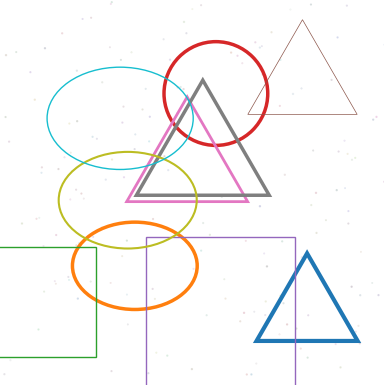[{"shape": "triangle", "thickness": 3, "radius": 0.76, "center": [0.798, 0.19]}, {"shape": "oval", "thickness": 2.5, "radius": 0.81, "center": [0.35, 0.31]}, {"shape": "square", "thickness": 1, "radius": 0.72, "center": [0.105, 0.216]}, {"shape": "circle", "thickness": 2.5, "radius": 0.67, "center": [0.561, 0.757]}, {"shape": "square", "thickness": 1, "radius": 0.97, "center": [0.572, 0.19]}, {"shape": "triangle", "thickness": 0.5, "radius": 0.82, "center": [0.786, 0.785]}, {"shape": "triangle", "thickness": 2, "radius": 0.91, "center": [0.486, 0.567]}, {"shape": "triangle", "thickness": 2.5, "radius": 1.0, "center": [0.527, 0.592]}, {"shape": "oval", "thickness": 1.5, "radius": 0.9, "center": [0.332, 0.48]}, {"shape": "oval", "thickness": 1, "radius": 0.95, "center": [0.312, 0.693]}]